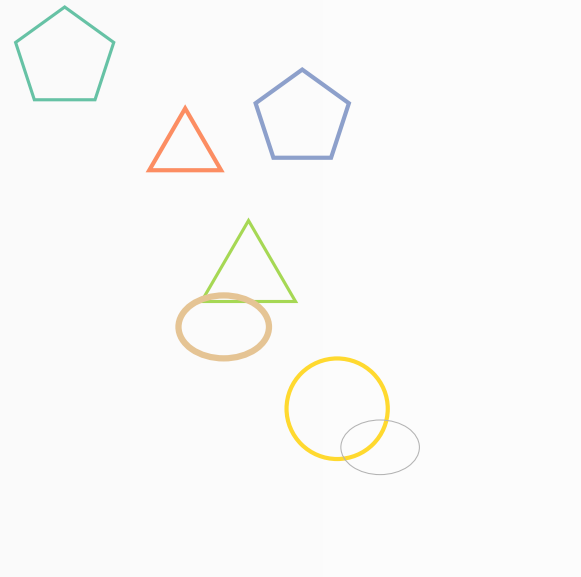[{"shape": "pentagon", "thickness": 1.5, "radius": 0.44, "center": [0.111, 0.898]}, {"shape": "triangle", "thickness": 2, "radius": 0.36, "center": [0.319, 0.74]}, {"shape": "pentagon", "thickness": 2, "radius": 0.42, "center": [0.52, 0.794]}, {"shape": "triangle", "thickness": 1.5, "radius": 0.47, "center": [0.428, 0.524]}, {"shape": "circle", "thickness": 2, "radius": 0.44, "center": [0.58, 0.291]}, {"shape": "oval", "thickness": 3, "radius": 0.39, "center": [0.385, 0.433]}, {"shape": "oval", "thickness": 0.5, "radius": 0.34, "center": [0.654, 0.225]}]